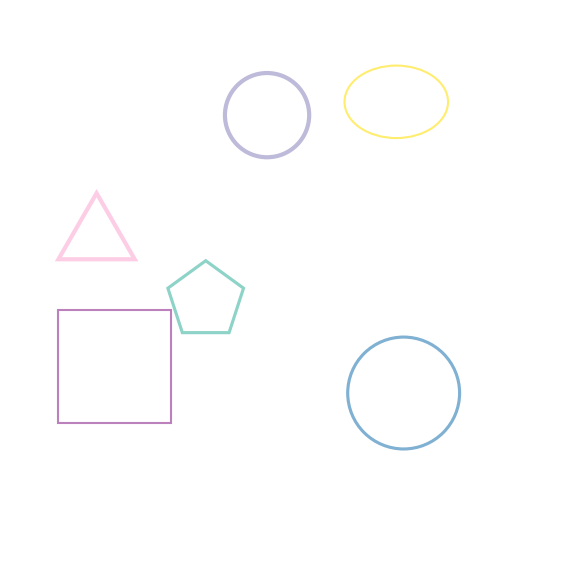[{"shape": "pentagon", "thickness": 1.5, "radius": 0.34, "center": [0.356, 0.479]}, {"shape": "circle", "thickness": 2, "radius": 0.36, "center": [0.462, 0.8]}, {"shape": "circle", "thickness": 1.5, "radius": 0.48, "center": [0.699, 0.319]}, {"shape": "triangle", "thickness": 2, "radius": 0.38, "center": [0.167, 0.588]}, {"shape": "square", "thickness": 1, "radius": 0.49, "center": [0.199, 0.365]}, {"shape": "oval", "thickness": 1, "radius": 0.45, "center": [0.686, 0.823]}]